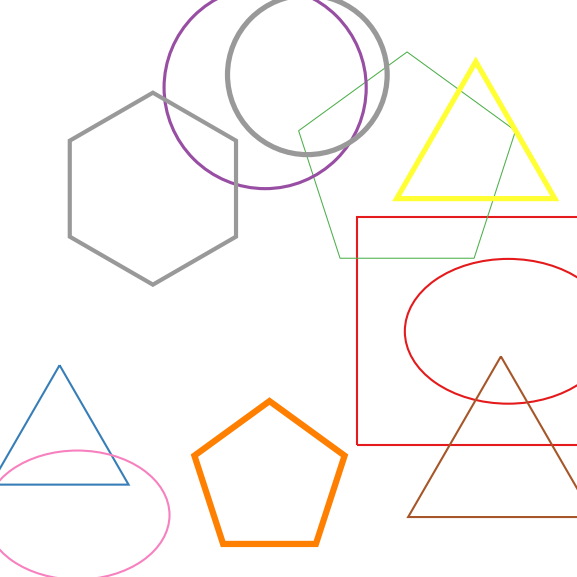[{"shape": "oval", "thickness": 1, "radius": 0.9, "center": [0.88, 0.425]}, {"shape": "square", "thickness": 1, "radius": 0.99, "center": [0.816, 0.426]}, {"shape": "triangle", "thickness": 1, "radius": 0.69, "center": [0.103, 0.229]}, {"shape": "pentagon", "thickness": 0.5, "radius": 0.99, "center": [0.705, 0.712]}, {"shape": "circle", "thickness": 1.5, "radius": 0.88, "center": [0.459, 0.847]}, {"shape": "pentagon", "thickness": 3, "radius": 0.68, "center": [0.467, 0.168]}, {"shape": "triangle", "thickness": 2.5, "radius": 0.79, "center": [0.824, 0.734]}, {"shape": "triangle", "thickness": 1, "radius": 0.93, "center": [0.867, 0.197]}, {"shape": "oval", "thickness": 1, "radius": 0.8, "center": [0.134, 0.107]}, {"shape": "hexagon", "thickness": 2, "radius": 0.83, "center": [0.265, 0.672]}, {"shape": "circle", "thickness": 2.5, "radius": 0.69, "center": [0.532, 0.87]}]